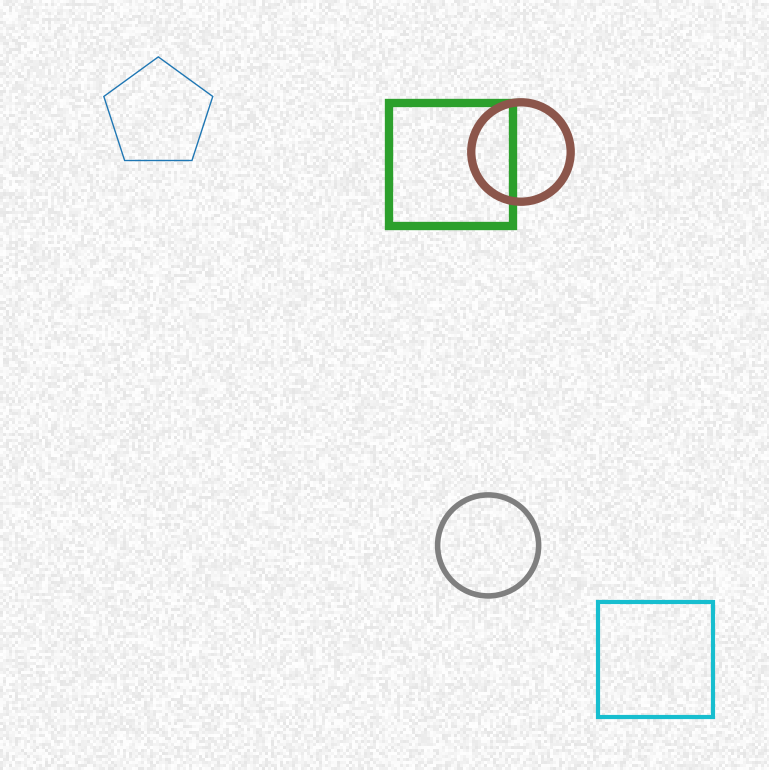[{"shape": "pentagon", "thickness": 0.5, "radius": 0.37, "center": [0.206, 0.852]}, {"shape": "square", "thickness": 3, "radius": 0.4, "center": [0.586, 0.787]}, {"shape": "circle", "thickness": 3, "radius": 0.32, "center": [0.677, 0.803]}, {"shape": "circle", "thickness": 2, "radius": 0.33, "center": [0.634, 0.292]}, {"shape": "square", "thickness": 1.5, "radius": 0.37, "center": [0.851, 0.143]}]